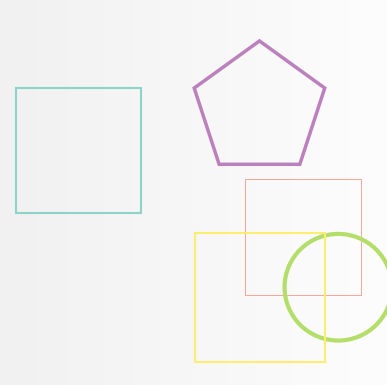[{"shape": "square", "thickness": 1.5, "radius": 0.81, "center": [0.202, 0.609]}, {"shape": "square", "thickness": 0.5, "radius": 0.75, "center": [0.782, 0.383]}, {"shape": "circle", "thickness": 3, "radius": 0.69, "center": [0.873, 0.254]}, {"shape": "pentagon", "thickness": 2.5, "radius": 0.89, "center": [0.67, 0.717]}, {"shape": "square", "thickness": 1.5, "radius": 0.84, "center": [0.671, 0.227]}]